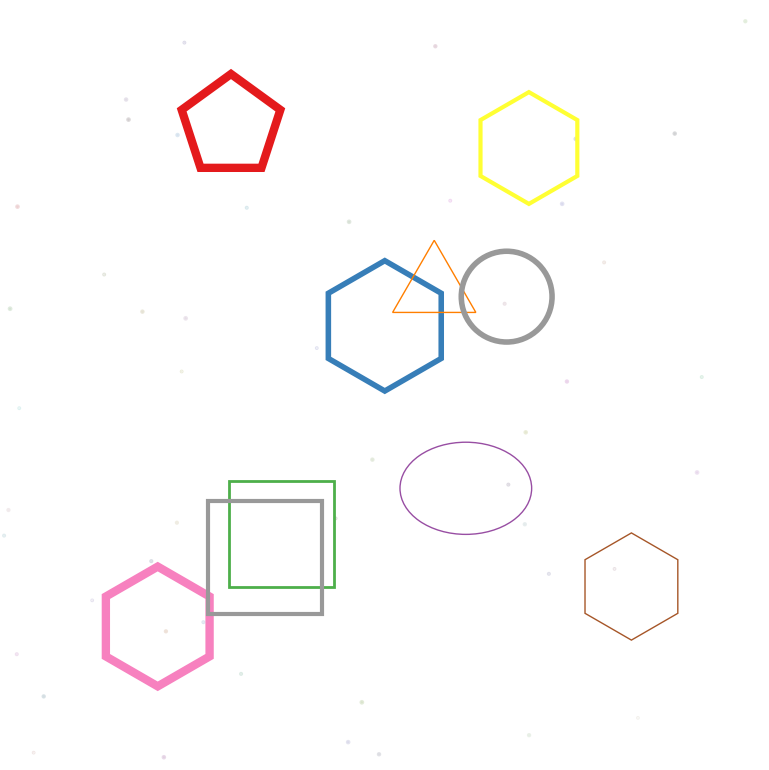[{"shape": "pentagon", "thickness": 3, "radius": 0.34, "center": [0.3, 0.837]}, {"shape": "hexagon", "thickness": 2, "radius": 0.42, "center": [0.5, 0.577]}, {"shape": "square", "thickness": 1, "radius": 0.34, "center": [0.366, 0.307]}, {"shape": "oval", "thickness": 0.5, "radius": 0.43, "center": [0.605, 0.366]}, {"shape": "triangle", "thickness": 0.5, "radius": 0.31, "center": [0.564, 0.625]}, {"shape": "hexagon", "thickness": 1.5, "radius": 0.36, "center": [0.687, 0.808]}, {"shape": "hexagon", "thickness": 0.5, "radius": 0.35, "center": [0.82, 0.238]}, {"shape": "hexagon", "thickness": 3, "radius": 0.39, "center": [0.205, 0.186]}, {"shape": "square", "thickness": 1.5, "radius": 0.37, "center": [0.344, 0.276]}, {"shape": "circle", "thickness": 2, "radius": 0.29, "center": [0.658, 0.615]}]